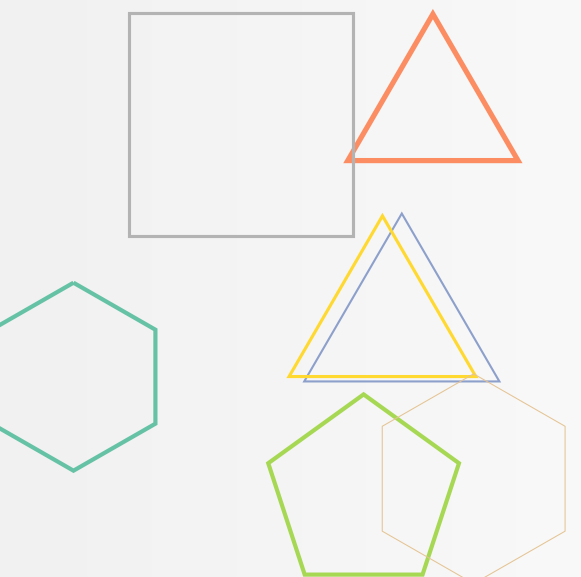[{"shape": "hexagon", "thickness": 2, "radius": 0.81, "center": [0.126, 0.347]}, {"shape": "triangle", "thickness": 2.5, "radius": 0.85, "center": [0.745, 0.806]}, {"shape": "triangle", "thickness": 1, "radius": 0.97, "center": [0.691, 0.436]}, {"shape": "pentagon", "thickness": 2, "radius": 0.86, "center": [0.626, 0.144]}, {"shape": "triangle", "thickness": 1.5, "radius": 0.93, "center": [0.658, 0.44]}, {"shape": "hexagon", "thickness": 0.5, "radius": 0.91, "center": [0.815, 0.17]}, {"shape": "square", "thickness": 1.5, "radius": 0.96, "center": [0.414, 0.783]}]